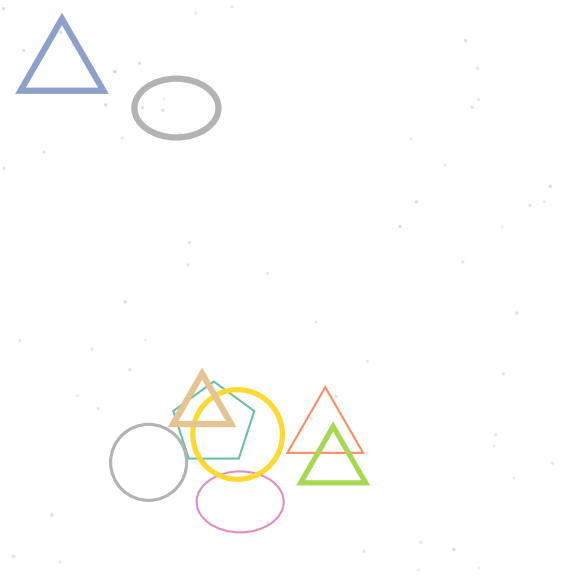[{"shape": "pentagon", "thickness": 1, "radius": 0.37, "center": [0.37, 0.265]}, {"shape": "triangle", "thickness": 1, "radius": 0.38, "center": [0.563, 0.253]}, {"shape": "triangle", "thickness": 3, "radius": 0.41, "center": [0.107, 0.883]}, {"shape": "oval", "thickness": 1, "radius": 0.38, "center": [0.416, 0.13]}, {"shape": "triangle", "thickness": 2.5, "radius": 0.33, "center": [0.577, 0.196]}, {"shape": "circle", "thickness": 2.5, "radius": 0.39, "center": [0.411, 0.247]}, {"shape": "triangle", "thickness": 3, "radius": 0.29, "center": [0.35, 0.294]}, {"shape": "oval", "thickness": 3, "radius": 0.36, "center": [0.305, 0.812]}, {"shape": "circle", "thickness": 1.5, "radius": 0.33, "center": [0.257, 0.199]}]